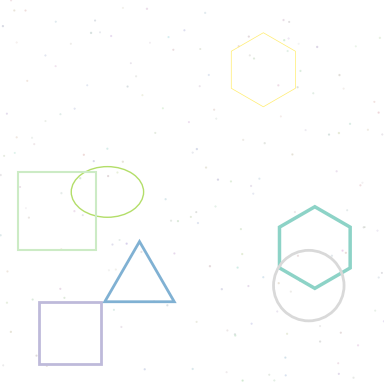[{"shape": "hexagon", "thickness": 2.5, "radius": 0.53, "center": [0.818, 0.357]}, {"shape": "square", "thickness": 2, "radius": 0.41, "center": [0.182, 0.135]}, {"shape": "triangle", "thickness": 2, "radius": 0.52, "center": [0.362, 0.268]}, {"shape": "oval", "thickness": 1, "radius": 0.47, "center": [0.279, 0.501]}, {"shape": "circle", "thickness": 2, "radius": 0.46, "center": [0.802, 0.258]}, {"shape": "square", "thickness": 1.5, "radius": 0.51, "center": [0.149, 0.452]}, {"shape": "hexagon", "thickness": 0.5, "radius": 0.48, "center": [0.684, 0.819]}]